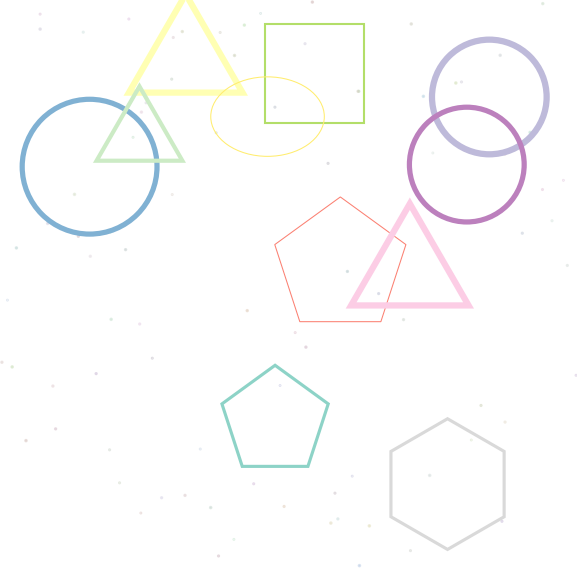[{"shape": "pentagon", "thickness": 1.5, "radius": 0.48, "center": [0.476, 0.27]}, {"shape": "triangle", "thickness": 3, "radius": 0.57, "center": [0.322, 0.896]}, {"shape": "circle", "thickness": 3, "radius": 0.5, "center": [0.847, 0.831]}, {"shape": "pentagon", "thickness": 0.5, "radius": 0.6, "center": [0.589, 0.539]}, {"shape": "circle", "thickness": 2.5, "radius": 0.58, "center": [0.155, 0.711]}, {"shape": "square", "thickness": 1, "radius": 0.43, "center": [0.545, 0.872]}, {"shape": "triangle", "thickness": 3, "radius": 0.59, "center": [0.71, 0.529]}, {"shape": "hexagon", "thickness": 1.5, "radius": 0.57, "center": [0.775, 0.161]}, {"shape": "circle", "thickness": 2.5, "radius": 0.5, "center": [0.808, 0.714]}, {"shape": "triangle", "thickness": 2, "radius": 0.43, "center": [0.242, 0.764]}, {"shape": "oval", "thickness": 0.5, "radius": 0.49, "center": [0.463, 0.797]}]